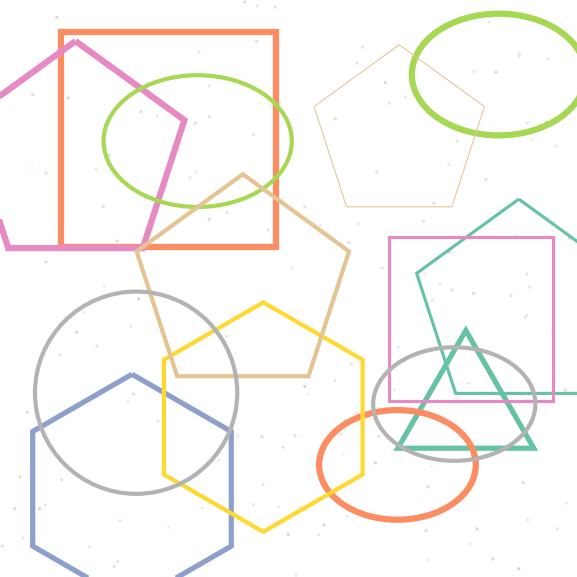[{"shape": "triangle", "thickness": 2.5, "radius": 0.68, "center": [0.807, 0.291]}, {"shape": "pentagon", "thickness": 1.5, "radius": 0.93, "center": [0.898, 0.468]}, {"shape": "square", "thickness": 3, "radius": 0.93, "center": [0.292, 0.758]}, {"shape": "oval", "thickness": 3, "radius": 0.68, "center": [0.688, 0.194]}, {"shape": "hexagon", "thickness": 2.5, "radius": 0.99, "center": [0.229, 0.153]}, {"shape": "pentagon", "thickness": 3, "radius": 0.99, "center": [0.131, 0.73]}, {"shape": "square", "thickness": 1.5, "radius": 0.71, "center": [0.815, 0.447]}, {"shape": "oval", "thickness": 3, "radius": 0.75, "center": [0.864, 0.87]}, {"shape": "oval", "thickness": 2, "radius": 0.81, "center": [0.342, 0.755]}, {"shape": "hexagon", "thickness": 2, "radius": 0.99, "center": [0.456, 0.277]}, {"shape": "pentagon", "thickness": 2, "radius": 0.97, "center": [0.42, 0.504]}, {"shape": "pentagon", "thickness": 0.5, "radius": 0.78, "center": [0.691, 0.767]}, {"shape": "oval", "thickness": 2, "radius": 0.7, "center": [0.787, 0.3]}, {"shape": "circle", "thickness": 2, "radius": 0.88, "center": [0.236, 0.319]}]